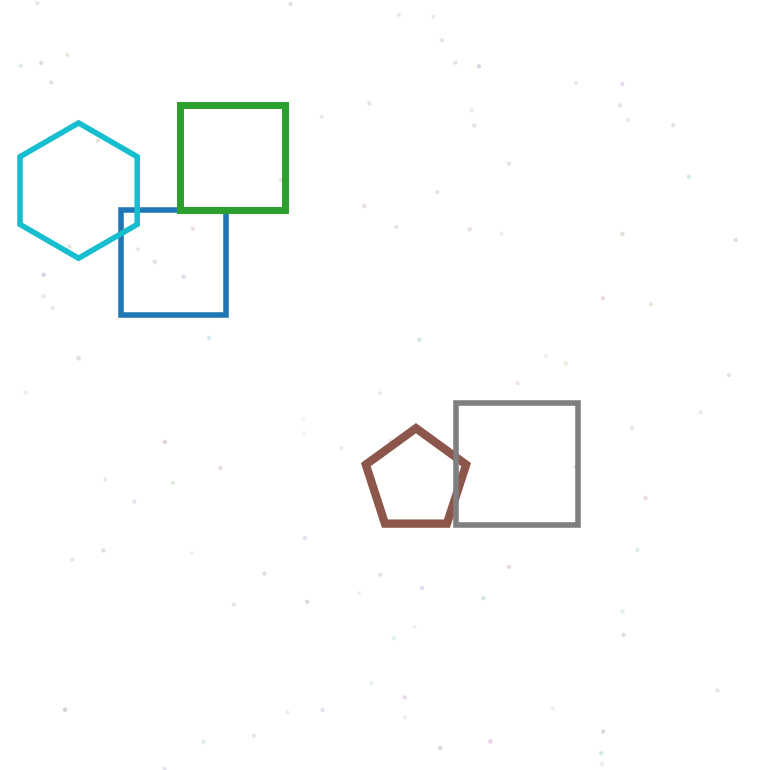[{"shape": "square", "thickness": 2, "radius": 0.34, "center": [0.225, 0.659]}, {"shape": "square", "thickness": 2.5, "radius": 0.34, "center": [0.302, 0.795]}, {"shape": "pentagon", "thickness": 3, "radius": 0.34, "center": [0.54, 0.375]}, {"shape": "square", "thickness": 2, "radius": 0.39, "center": [0.672, 0.398]}, {"shape": "hexagon", "thickness": 2, "radius": 0.44, "center": [0.102, 0.753]}]